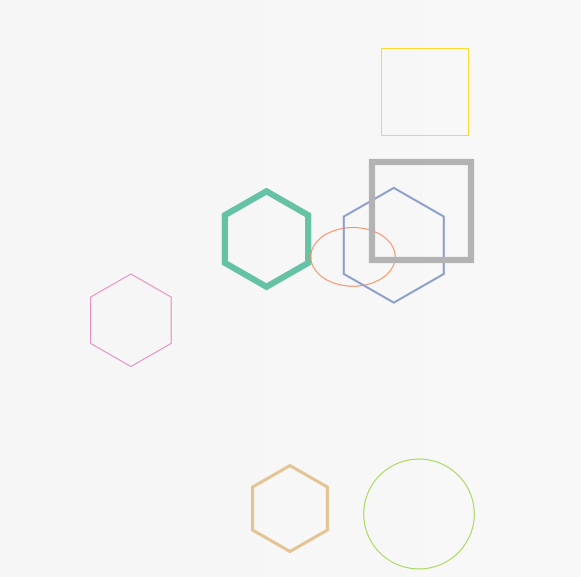[{"shape": "hexagon", "thickness": 3, "radius": 0.41, "center": [0.459, 0.585]}, {"shape": "oval", "thickness": 0.5, "radius": 0.36, "center": [0.607, 0.554]}, {"shape": "hexagon", "thickness": 1, "radius": 0.5, "center": [0.678, 0.574]}, {"shape": "hexagon", "thickness": 0.5, "radius": 0.4, "center": [0.225, 0.445]}, {"shape": "circle", "thickness": 0.5, "radius": 0.48, "center": [0.721, 0.109]}, {"shape": "square", "thickness": 0.5, "radius": 0.38, "center": [0.73, 0.841]}, {"shape": "hexagon", "thickness": 1.5, "radius": 0.37, "center": [0.499, 0.119]}, {"shape": "square", "thickness": 3, "radius": 0.42, "center": [0.725, 0.634]}]